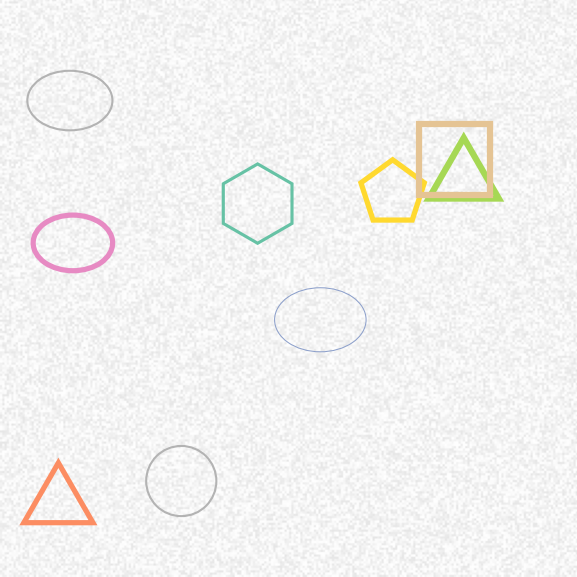[{"shape": "hexagon", "thickness": 1.5, "radius": 0.34, "center": [0.446, 0.647]}, {"shape": "triangle", "thickness": 2.5, "radius": 0.35, "center": [0.101, 0.129]}, {"shape": "oval", "thickness": 0.5, "radius": 0.4, "center": [0.555, 0.445]}, {"shape": "oval", "thickness": 2.5, "radius": 0.34, "center": [0.126, 0.579]}, {"shape": "triangle", "thickness": 3, "radius": 0.35, "center": [0.803, 0.69]}, {"shape": "pentagon", "thickness": 2.5, "radius": 0.29, "center": [0.68, 0.665]}, {"shape": "square", "thickness": 3, "radius": 0.31, "center": [0.787, 0.723]}, {"shape": "circle", "thickness": 1, "radius": 0.3, "center": [0.314, 0.166]}, {"shape": "oval", "thickness": 1, "radius": 0.37, "center": [0.121, 0.825]}]